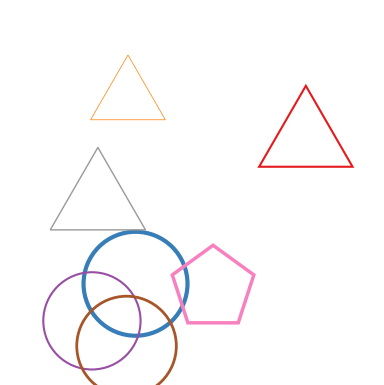[{"shape": "triangle", "thickness": 1.5, "radius": 0.7, "center": [0.794, 0.637]}, {"shape": "circle", "thickness": 3, "radius": 0.68, "center": [0.352, 0.263]}, {"shape": "circle", "thickness": 1.5, "radius": 0.63, "center": [0.239, 0.167]}, {"shape": "triangle", "thickness": 0.5, "radius": 0.56, "center": [0.332, 0.745]}, {"shape": "circle", "thickness": 2, "radius": 0.65, "center": [0.329, 0.101]}, {"shape": "pentagon", "thickness": 2.5, "radius": 0.56, "center": [0.553, 0.252]}, {"shape": "triangle", "thickness": 1, "radius": 0.71, "center": [0.254, 0.474]}]